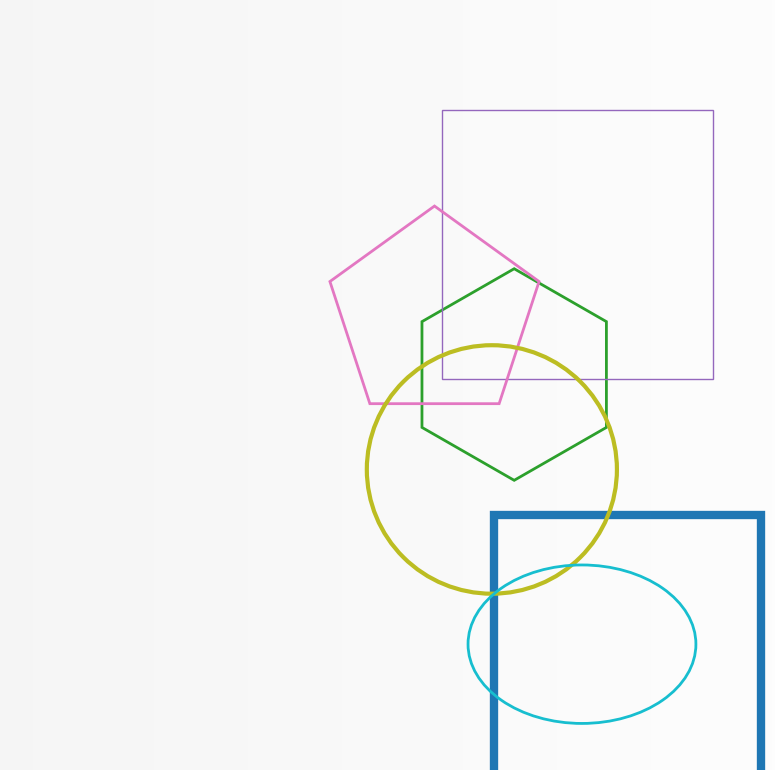[{"shape": "square", "thickness": 3, "radius": 0.86, "center": [0.809, 0.159]}, {"shape": "hexagon", "thickness": 1, "radius": 0.69, "center": [0.663, 0.514]}, {"shape": "square", "thickness": 0.5, "radius": 0.88, "center": [0.745, 0.683]}, {"shape": "pentagon", "thickness": 1, "radius": 0.71, "center": [0.561, 0.591]}, {"shape": "circle", "thickness": 1.5, "radius": 0.81, "center": [0.635, 0.39]}, {"shape": "oval", "thickness": 1, "radius": 0.74, "center": [0.751, 0.163]}]